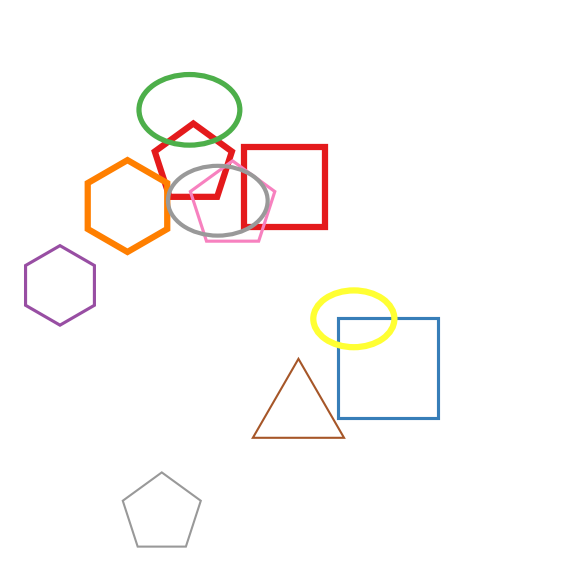[{"shape": "pentagon", "thickness": 3, "radius": 0.35, "center": [0.335, 0.715]}, {"shape": "square", "thickness": 3, "radius": 0.35, "center": [0.493, 0.675]}, {"shape": "square", "thickness": 1.5, "radius": 0.43, "center": [0.672, 0.362]}, {"shape": "oval", "thickness": 2.5, "radius": 0.44, "center": [0.328, 0.809]}, {"shape": "hexagon", "thickness": 1.5, "radius": 0.34, "center": [0.104, 0.505]}, {"shape": "hexagon", "thickness": 3, "radius": 0.4, "center": [0.221, 0.642]}, {"shape": "oval", "thickness": 3, "radius": 0.35, "center": [0.613, 0.447]}, {"shape": "triangle", "thickness": 1, "radius": 0.46, "center": [0.517, 0.287]}, {"shape": "pentagon", "thickness": 1.5, "radius": 0.38, "center": [0.403, 0.644]}, {"shape": "pentagon", "thickness": 1, "radius": 0.36, "center": [0.28, 0.11]}, {"shape": "oval", "thickness": 2, "radius": 0.43, "center": [0.377, 0.652]}]